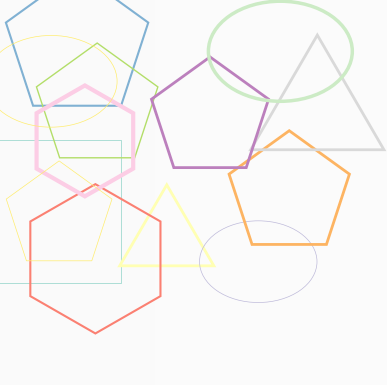[{"shape": "square", "thickness": 0.5, "radius": 0.93, "center": [0.127, 0.451]}, {"shape": "triangle", "thickness": 2, "radius": 0.7, "center": [0.43, 0.38]}, {"shape": "oval", "thickness": 0.5, "radius": 0.76, "center": [0.666, 0.32]}, {"shape": "hexagon", "thickness": 1.5, "radius": 0.97, "center": [0.246, 0.328]}, {"shape": "pentagon", "thickness": 1.5, "radius": 0.97, "center": [0.199, 0.882]}, {"shape": "pentagon", "thickness": 2, "radius": 0.82, "center": [0.746, 0.497]}, {"shape": "pentagon", "thickness": 1, "radius": 0.82, "center": [0.251, 0.723]}, {"shape": "hexagon", "thickness": 3, "radius": 0.72, "center": [0.219, 0.634]}, {"shape": "triangle", "thickness": 2, "radius": 0.99, "center": [0.819, 0.71]}, {"shape": "pentagon", "thickness": 2, "radius": 0.79, "center": [0.542, 0.693]}, {"shape": "oval", "thickness": 2.5, "radius": 0.93, "center": [0.723, 0.867]}, {"shape": "oval", "thickness": 0.5, "radius": 0.85, "center": [0.132, 0.789]}, {"shape": "pentagon", "thickness": 0.5, "radius": 0.72, "center": [0.153, 0.439]}]